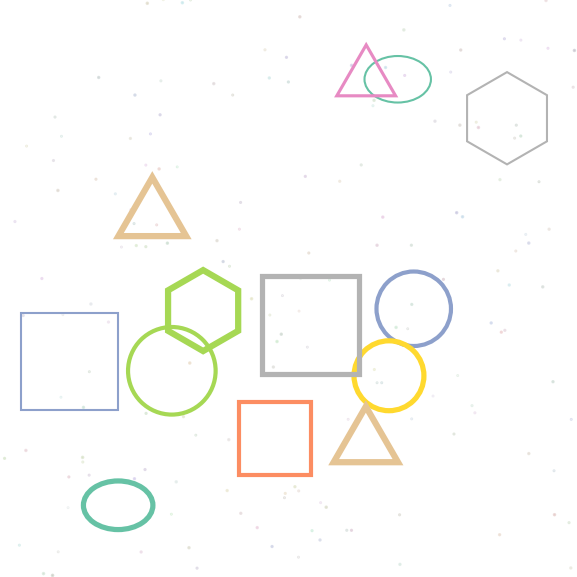[{"shape": "oval", "thickness": 1, "radius": 0.29, "center": [0.689, 0.862]}, {"shape": "oval", "thickness": 2.5, "radius": 0.3, "center": [0.205, 0.124]}, {"shape": "square", "thickness": 2, "radius": 0.31, "center": [0.476, 0.24]}, {"shape": "circle", "thickness": 2, "radius": 0.32, "center": [0.716, 0.465]}, {"shape": "square", "thickness": 1, "radius": 0.42, "center": [0.12, 0.373]}, {"shape": "triangle", "thickness": 1.5, "radius": 0.29, "center": [0.634, 0.863]}, {"shape": "hexagon", "thickness": 3, "radius": 0.35, "center": [0.352, 0.461]}, {"shape": "circle", "thickness": 2, "radius": 0.38, "center": [0.298, 0.357]}, {"shape": "circle", "thickness": 2.5, "radius": 0.3, "center": [0.674, 0.348]}, {"shape": "triangle", "thickness": 3, "radius": 0.32, "center": [0.633, 0.231]}, {"shape": "triangle", "thickness": 3, "radius": 0.34, "center": [0.264, 0.624]}, {"shape": "square", "thickness": 2.5, "radius": 0.42, "center": [0.538, 0.436]}, {"shape": "hexagon", "thickness": 1, "radius": 0.4, "center": [0.878, 0.794]}]